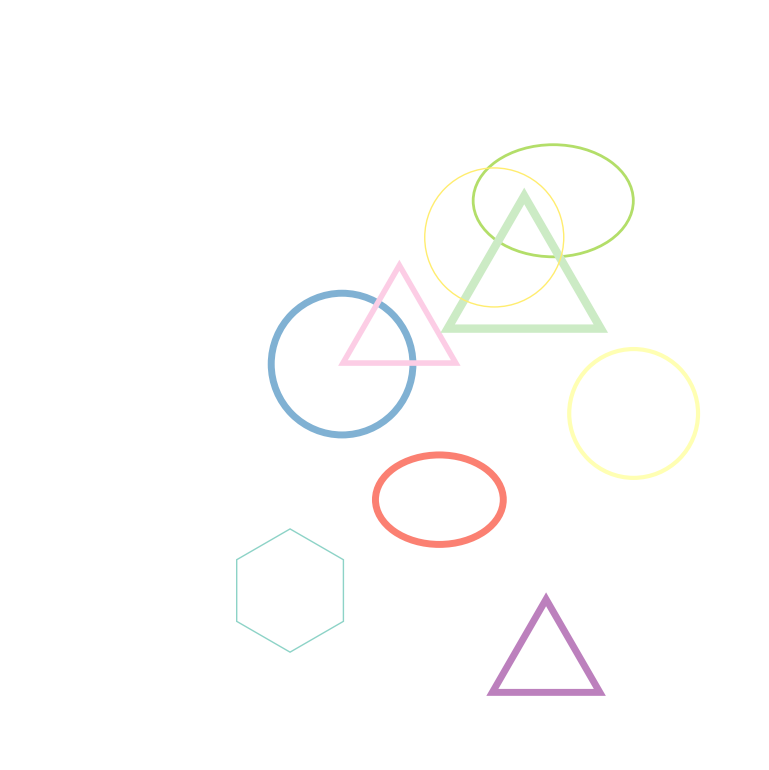[{"shape": "hexagon", "thickness": 0.5, "radius": 0.4, "center": [0.377, 0.233]}, {"shape": "circle", "thickness": 1.5, "radius": 0.42, "center": [0.823, 0.463]}, {"shape": "oval", "thickness": 2.5, "radius": 0.42, "center": [0.571, 0.351]}, {"shape": "circle", "thickness": 2.5, "radius": 0.46, "center": [0.444, 0.527]}, {"shape": "oval", "thickness": 1, "radius": 0.52, "center": [0.718, 0.739]}, {"shape": "triangle", "thickness": 2, "radius": 0.42, "center": [0.519, 0.571]}, {"shape": "triangle", "thickness": 2.5, "radius": 0.4, "center": [0.709, 0.141]}, {"shape": "triangle", "thickness": 3, "radius": 0.57, "center": [0.681, 0.631]}, {"shape": "circle", "thickness": 0.5, "radius": 0.45, "center": [0.642, 0.692]}]